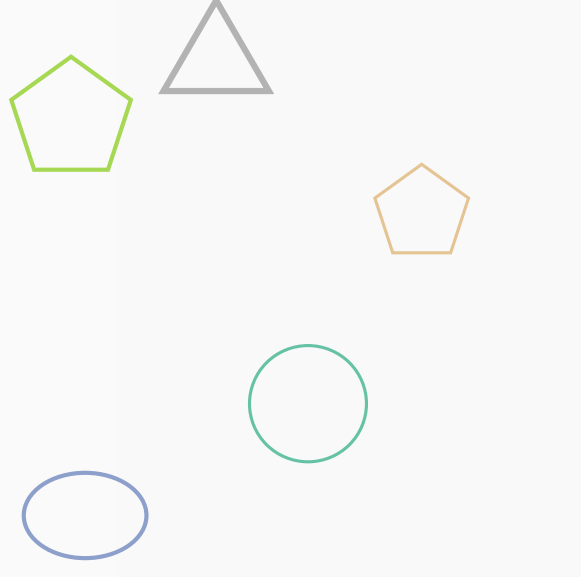[{"shape": "circle", "thickness": 1.5, "radius": 0.5, "center": [0.53, 0.3]}, {"shape": "oval", "thickness": 2, "radius": 0.53, "center": [0.146, 0.107]}, {"shape": "pentagon", "thickness": 2, "radius": 0.54, "center": [0.122, 0.793]}, {"shape": "pentagon", "thickness": 1.5, "radius": 0.42, "center": [0.725, 0.63]}, {"shape": "triangle", "thickness": 3, "radius": 0.52, "center": [0.372, 0.894]}]